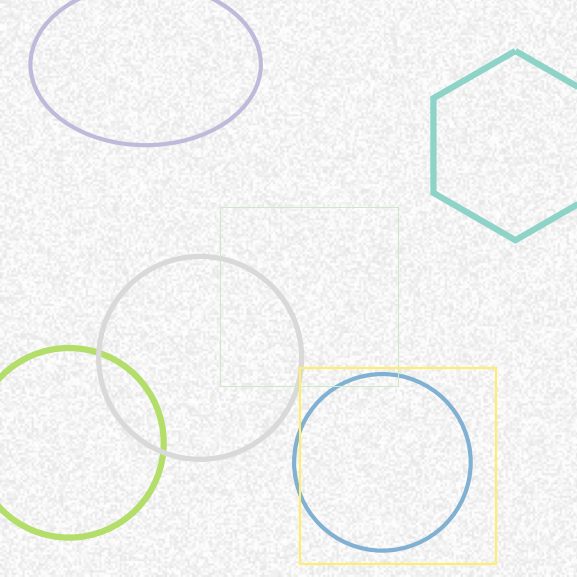[{"shape": "hexagon", "thickness": 3, "radius": 0.82, "center": [0.893, 0.747]}, {"shape": "oval", "thickness": 2, "radius": 1.0, "center": [0.252, 0.887]}, {"shape": "circle", "thickness": 2, "radius": 0.76, "center": [0.662, 0.199]}, {"shape": "circle", "thickness": 3, "radius": 0.82, "center": [0.119, 0.232]}, {"shape": "circle", "thickness": 2.5, "radius": 0.88, "center": [0.347, 0.379]}, {"shape": "square", "thickness": 0.5, "radius": 0.77, "center": [0.535, 0.486]}, {"shape": "square", "thickness": 1, "radius": 0.85, "center": [0.689, 0.193]}]